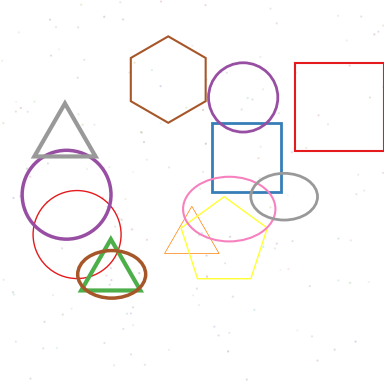[{"shape": "circle", "thickness": 1, "radius": 0.57, "center": [0.2, 0.391]}, {"shape": "square", "thickness": 1.5, "radius": 0.58, "center": [0.883, 0.722]}, {"shape": "square", "thickness": 2, "radius": 0.45, "center": [0.641, 0.591]}, {"shape": "triangle", "thickness": 3, "radius": 0.44, "center": [0.288, 0.29]}, {"shape": "circle", "thickness": 2, "radius": 0.45, "center": [0.632, 0.747]}, {"shape": "circle", "thickness": 2.5, "radius": 0.58, "center": [0.173, 0.494]}, {"shape": "triangle", "thickness": 0.5, "radius": 0.41, "center": [0.498, 0.382]}, {"shape": "pentagon", "thickness": 1, "radius": 0.59, "center": [0.582, 0.371]}, {"shape": "hexagon", "thickness": 1.5, "radius": 0.56, "center": [0.437, 0.793]}, {"shape": "oval", "thickness": 2.5, "radius": 0.44, "center": [0.29, 0.287]}, {"shape": "oval", "thickness": 1.5, "radius": 0.6, "center": [0.595, 0.457]}, {"shape": "oval", "thickness": 2, "radius": 0.43, "center": [0.738, 0.489]}, {"shape": "triangle", "thickness": 3, "radius": 0.46, "center": [0.169, 0.64]}]